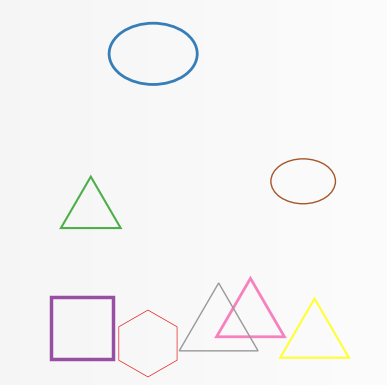[{"shape": "hexagon", "thickness": 0.5, "radius": 0.43, "center": [0.382, 0.108]}, {"shape": "oval", "thickness": 2, "radius": 0.57, "center": [0.395, 0.86]}, {"shape": "triangle", "thickness": 1.5, "radius": 0.45, "center": [0.234, 0.452]}, {"shape": "square", "thickness": 2.5, "radius": 0.4, "center": [0.211, 0.149]}, {"shape": "triangle", "thickness": 1.5, "radius": 0.51, "center": [0.812, 0.122]}, {"shape": "oval", "thickness": 1, "radius": 0.42, "center": [0.782, 0.529]}, {"shape": "triangle", "thickness": 2, "radius": 0.51, "center": [0.646, 0.176]}, {"shape": "triangle", "thickness": 1, "radius": 0.59, "center": [0.564, 0.147]}]